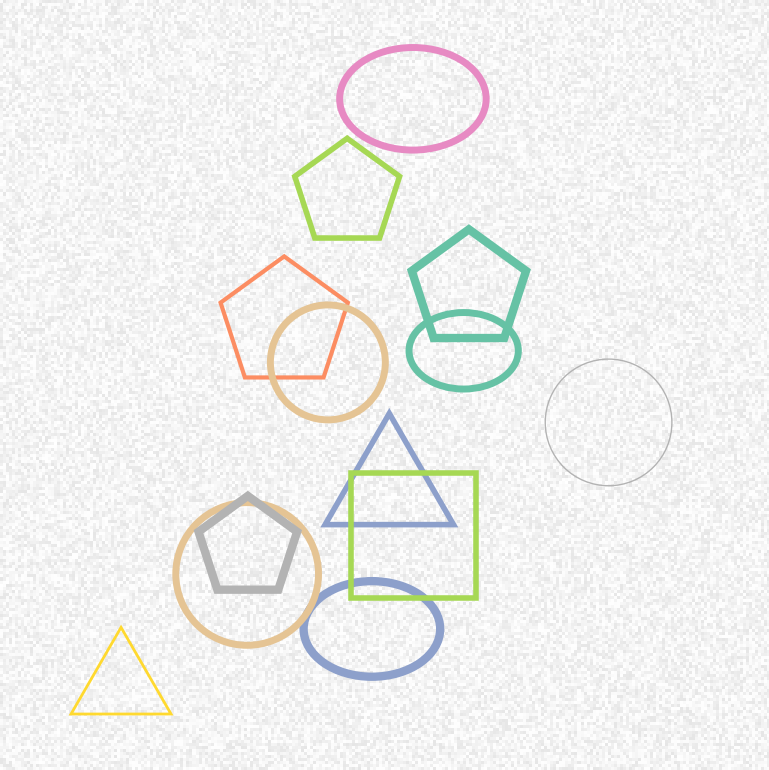[{"shape": "pentagon", "thickness": 3, "radius": 0.39, "center": [0.609, 0.624]}, {"shape": "oval", "thickness": 2.5, "radius": 0.35, "center": [0.602, 0.544]}, {"shape": "pentagon", "thickness": 1.5, "radius": 0.43, "center": [0.369, 0.58]}, {"shape": "oval", "thickness": 3, "radius": 0.44, "center": [0.483, 0.183]}, {"shape": "triangle", "thickness": 2, "radius": 0.48, "center": [0.506, 0.367]}, {"shape": "oval", "thickness": 2.5, "radius": 0.48, "center": [0.536, 0.872]}, {"shape": "pentagon", "thickness": 2, "radius": 0.36, "center": [0.451, 0.749]}, {"shape": "square", "thickness": 2, "radius": 0.41, "center": [0.537, 0.305]}, {"shape": "triangle", "thickness": 1, "radius": 0.38, "center": [0.157, 0.11]}, {"shape": "circle", "thickness": 2.5, "radius": 0.37, "center": [0.426, 0.529]}, {"shape": "circle", "thickness": 2.5, "radius": 0.46, "center": [0.321, 0.255]}, {"shape": "circle", "thickness": 0.5, "radius": 0.41, "center": [0.79, 0.451]}, {"shape": "pentagon", "thickness": 3, "radius": 0.34, "center": [0.322, 0.289]}]